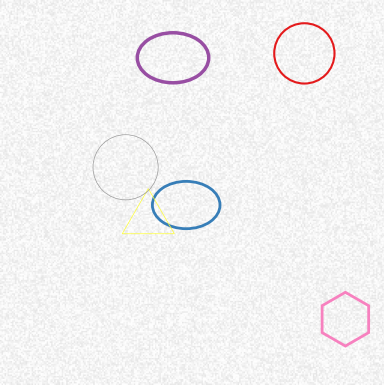[{"shape": "circle", "thickness": 1.5, "radius": 0.39, "center": [0.791, 0.861]}, {"shape": "oval", "thickness": 2, "radius": 0.44, "center": [0.484, 0.467]}, {"shape": "oval", "thickness": 2.5, "radius": 0.46, "center": [0.449, 0.85]}, {"shape": "triangle", "thickness": 0.5, "radius": 0.39, "center": [0.385, 0.432]}, {"shape": "hexagon", "thickness": 2, "radius": 0.35, "center": [0.897, 0.171]}, {"shape": "circle", "thickness": 0.5, "radius": 0.42, "center": [0.326, 0.566]}]